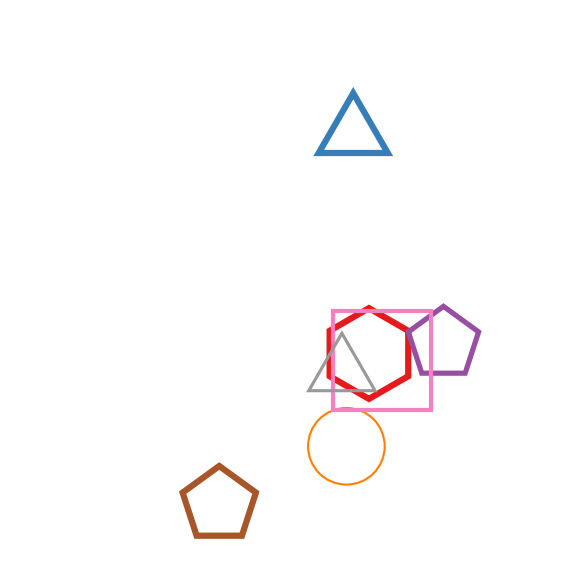[{"shape": "hexagon", "thickness": 3, "radius": 0.39, "center": [0.639, 0.387]}, {"shape": "triangle", "thickness": 3, "radius": 0.35, "center": [0.612, 0.769]}, {"shape": "pentagon", "thickness": 2.5, "radius": 0.32, "center": [0.768, 0.405]}, {"shape": "circle", "thickness": 1, "radius": 0.33, "center": [0.6, 0.226]}, {"shape": "pentagon", "thickness": 3, "radius": 0.33, "center": [0.38, 0.125]}, {"shape": "square", "thickness": 2, "radius": 0.43, "center": [0.661, 0.376]}, {"shape": "triangle", "thickness": 1.5, "radius": 0.33, "center": [0.592, 0.356]}]